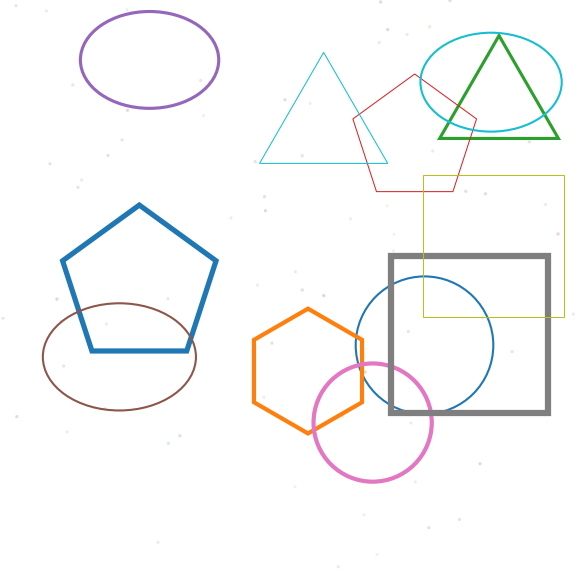[{"shape": "circle", "thickness": 1, "radius": 0.6, "center": [0.735, 0.401]}, {"shape": "pentagon", "thickness": 2.5, "radius": 0.7, "center": [0.241, 0.504]}, {"shape": "hexagon", "thickness": 2, "radius": 0.54, "center": [0.533, 0.357]}, {"shape": "triangle", "thickness": 1.5, "radius": 0.59, "center": [0.864, 0.819]}, {"shape": "pentagon", "thickness": 0.5, "radius": 0.56, "center": [0.718, 0.758]}, {"shape": "oval", "thickness": 1.5, "radius": 0.6, "center": [0.259, 0.895]}, {"shape": "oval", "thickness": 1, "radius": 0.66, "center": [0.207, 0.381]}, {"shape": "circle", "thickness": 2, "radius": 0.51, "center": [0.645, 0.267]}, {"shape": "square", "thickness": 3, "radius": 0.68, "center": [0.813, 0.42]}, {"shape": "square", "thickness": 0.5, "radius": 0.61, "center": [0.855, 0.573]}, {"shape": "triangle", "thickness": 0.5, "radius": 0.64, "center": [0.56, 0.78]}, {"shape": "oval", "thickness": 1, "radius": 0.61, "center": [0.85, 0.857]}]